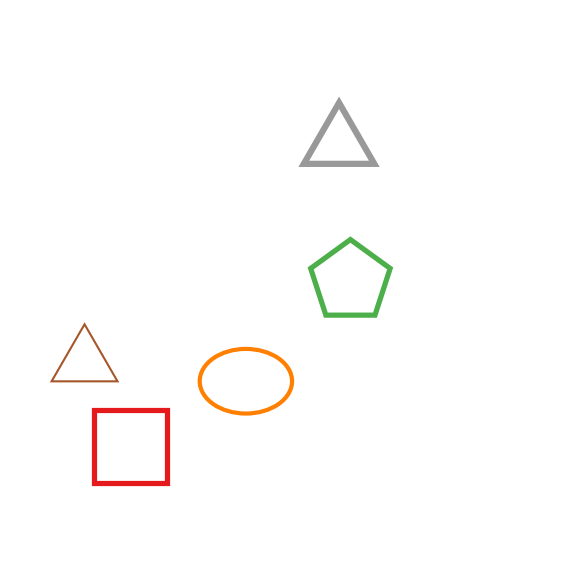[{"shape": "square", "thickness": 2.5, "radius": 0.32, "center": [0.226, 0.226]}, {"shape": "pentagon", "thickness": 2.5, "radius": 0.36, "center": [0.607, 0.512]}, {"shape": "oval", "thickness": 2, "radius": 0.4, "center": [0.426, 0.339]}, {"shape": "triangle", "thickness": 1, "radius": 0.33, "center": [0.146, 0.372]}, {"shape": "triangle", "thickness": 3, "radius": 0.35, "center": [0.587, 0.751]}]